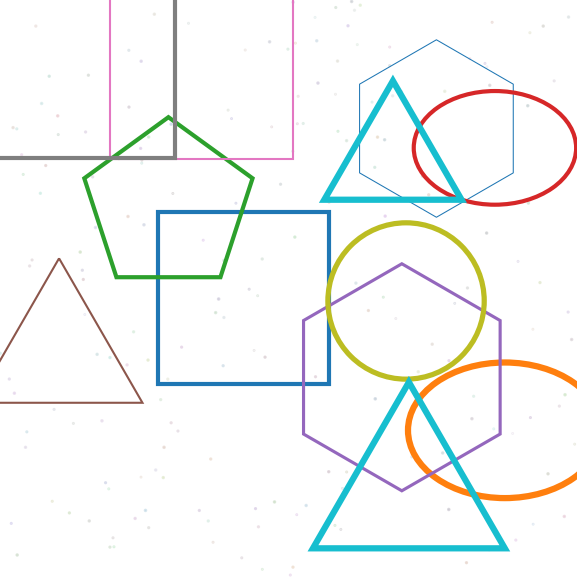[{"shape": "hexagon", "thickness": 0.5, "radius": 0.77, "center": [0.756, 0.777]}, {"shape": "square", "thickness": 2, "radius": 0.74, "center": [0.422, 0.483]}, {"shape": "oval", "thickness": 3, "radius": 0.84, "center": [0.874, 0.254]}, {"shape": "pentagon", "thickness": 2, "radius": 0.77, "center": [0.292, 0.643]}, {"shape": "oval", "thickness": 2, "radius": 0.7, "center": [0.857, 0.743]}, {"shape": "hexagon", "thickness": 1.5, "radius": 0.98, "center": [0.696, 0.346]}, {"shape": "triangle", "thickness": 1, "radius": 0.83, "center": [0.102, 0.385]}, {"shape": "square", "thickness": 1, "radius": 0.79, "center": [0.349, 0.883]}, {"shape": "square", "thickness": 2, "radius": 0.78, "center": [0.148, 0.881]}, {"shape": "circle", "thickness": 2.5, "radius": 0.68, "center": [0.703, 0.478]}, {"shape": "triangle", "thickness": 3, "radius": 0.96, "center": [0.708, 0.146]}, {"shape": "triangle", "thickness": 3, "radius": 0.69, "center": [0.68, 0.722]}]